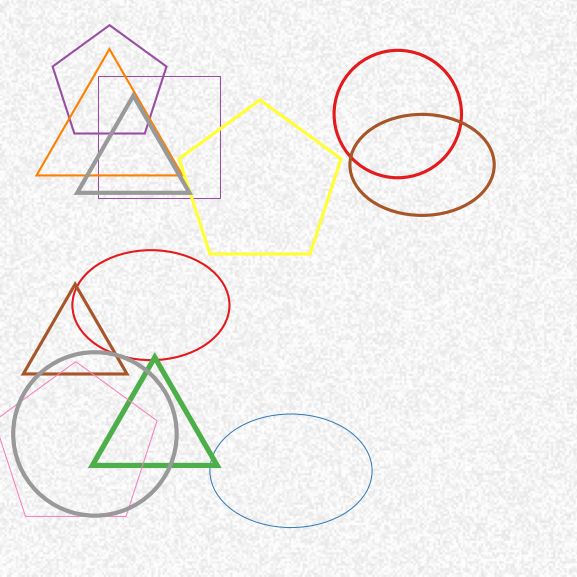[{"shape": "circle", "thickness": 1.5, "radius": 0.55, "center": [0.689, 0.802]}, {"shape": "oval", "thickness": 1, "radius": 0.68, "center": [0.261, 0.471]}, {"shape": "oval", "thickness": 0.5, "radius": 0.7, "center": [0.504, 0.184]}, {"shape": "triangle", "thickness": 2.5, "radius": 0.62, "center": [0.268, 0.256]}, {"shape": "square", "thickness": 0.5, "radius": 0.53, "center": [0.275, 0.762]}, {"shape": "pentagon", "thickness": 1, "radius": 0.52, "center": [0.19, 0.852]}, {"shape": "triangle", "thickness": 1, "radius": 0.73, "center": [0.19, 0.768]}, {"shape": "pentagon", "thickness": 1.5, "radius": 0.74, "center": [0.45, 0.679]}, {"shape": "oval", "thickness": 1.5, "radius": 0.62, "center": [0.731, 0.714]}, {"shape": "triangle", "thickness": 1.5, "radius": 0.52, "center": [0.13, 0.403]}, {"shape": "pentagon", "thickness": 0.5, "radius": 0.74, "center": [0.131, 0.225]}, {"shape": "circle", "thickness": 2, "radius": 0.71, "center": [0.164, 0.248]}, {"shape": "triangle", "thickness": 2, "radius": 0.56, "center": [0.231, 0.721]}]